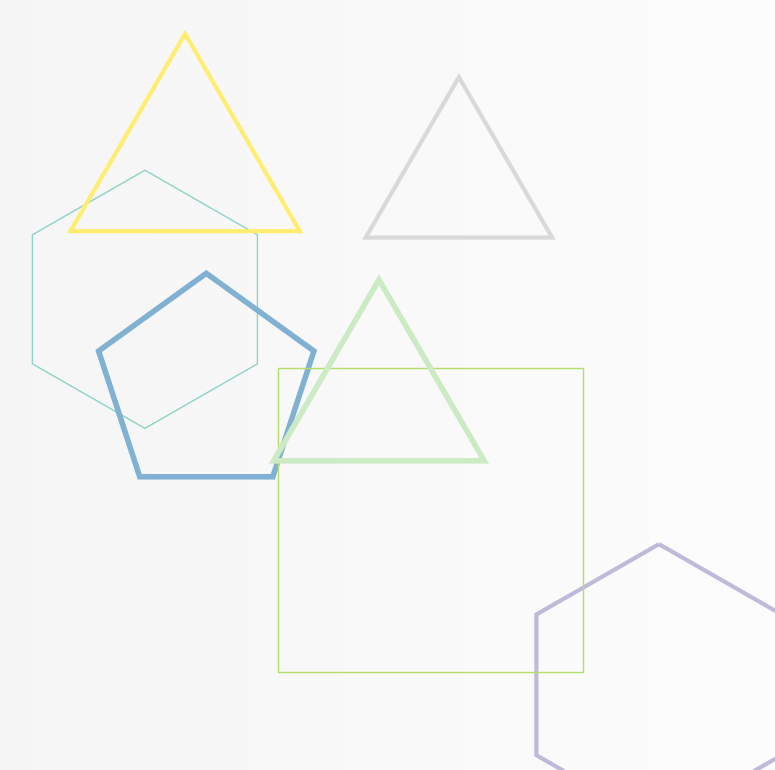[{"shape": "hexagon", "thickness": 0.5, "radius": 0.84, "center": [0.187, 0.611]}, {"shape": "hexagon", "thickness": 1.5, "radius": 0.91, "center": [0.85, 0.111]}, {"shape": "pentagon", "thickness": 2, "radius": 0.73, "center": [0.266, 0.499]}, {"shape": "square", "thickness": 0.5, "radius": 0.98, "center": [0.555, 0.324]}, {"shape": "triangle", "thickness": 1.5, "radius": 0.69, "center": [0.592, 0.761]}, {"shape": "triangle", "thickness": 2, "radius": 0.78, "center": [0.489, 0.48]}, {"shape": "triangle", "thickness": 1.5, "radius": 0.85, "center": [0.239, 0.785]}]